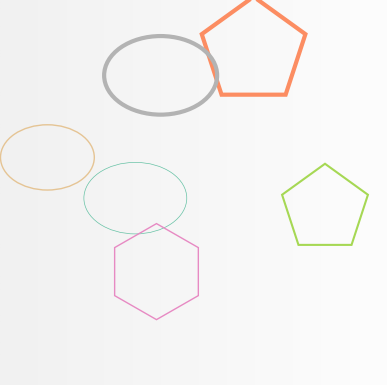[{"shape": "oval", "thickness": 0.5, "radius": 0.66, "center": [0.349, 0.485]}, {"shape": "pentagon", "thickness": 3, "radius": 0.7, "center": [0.654, 0.868]}, {"shape": "hexagon", "thickness": 1, "radius": 0.62, "center": [0.404, 0.295]}, {"shape": "pentagon", "thickness": 1.5, "radius": 0.58, "center": [0.839, 0.458]}, {"shape": "oval", "thickness": 1, "radius": 0.61, "center": [0.122, 0.591]}, {"shape": "oval", "thickness": 3, "radius": 0.73, "center": [0.415, 0.804]}]